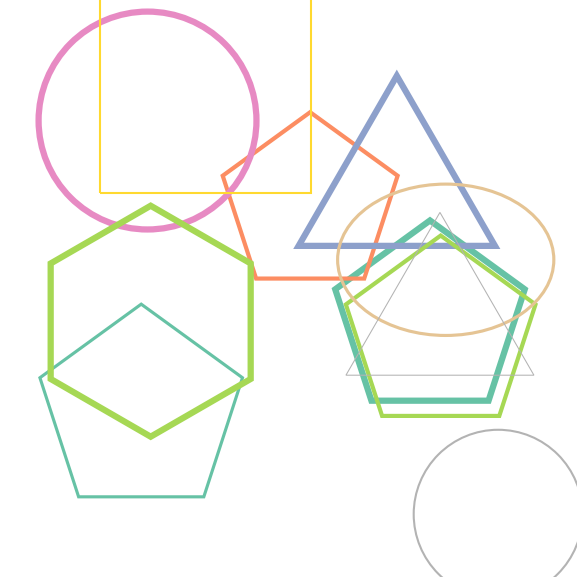[{"shape": "pentagon", "thickness": 3, "radius": 0.86, "center": [0.745, 0.445]}, {"shape": "pentagon", "thickness": 1.5, "radius": 0.92, "center": [0.245, 0.288]}, {"shape": "pentagon", "thickness": 2, "radius": 0.8, "center": [0.537, 0.646]}, {"shape": "triangle", "thickness": 3, "radius": 0.98, "center": [0.687, 0.672]}, {"shape": "circle", "thickness": 3, "radius": 0.94, "center": [0.255, 0.79]}, {"shape": "pentagon", "thickness": 2, "radius": 0.86, "center": [0.763, 0.419]}, {"shape": "hexagon", "thickness": 3, "radius": 1.0, "center": [0.261, 0.443]}, {"shape": "square", "thickness": 1, "radius": 0.91, "center": [0.355, 0.847]}, {"shape": "oval", "thickness": 1.5, "radius": 0.94, "center": [0.772, 0.549]}, {"shape": "triangle", "thickness": 0.5, "radius": 0.94, "center": [0.762, 0.443]}, {"shape": "circle", "thickness": 1, "radius": 0.73, "center": [0.863, 0.109]}]